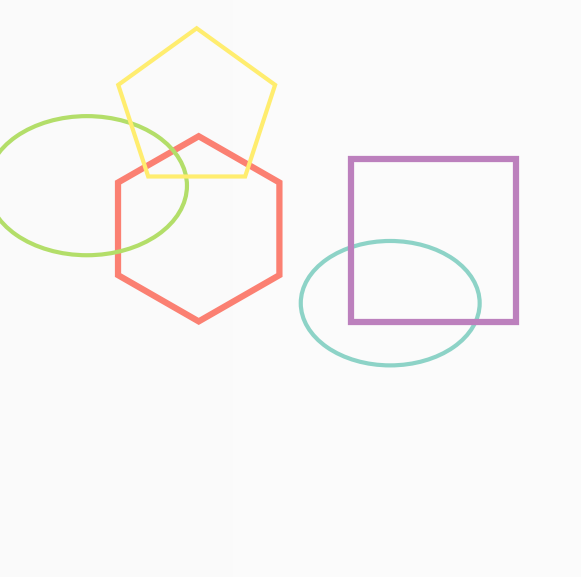[{"shape": "oval", "thickness": 2, "radius": 0.77, "center": [0.671, 0.474]}, {"shape": "hexagon", "thickness": 3, "radius": 0.8, "center": [0.342, 0.603]}, {"shape": "oval", "thickness": 2, "radius": 0.86, "center": [0.15, 0.678]}, {"shape": "square", "thickness": 3, "radius": 0.71, "center": [0.746, 0.582]}, {"shape": "pentagon", "thickness": 2, "radius": 0.71, "center": [0.338, 0.808]}]